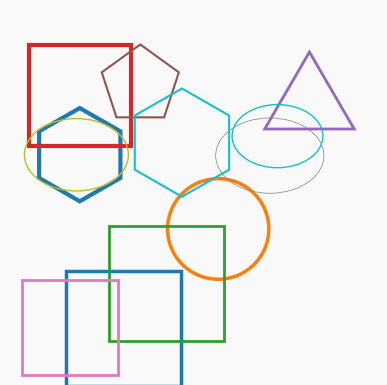[{"shape": "square", "thickness": 2.5, "radius": 0.74, "center": [0.319, 0.146]}, {"shape": "hexagon", "thickness": 3, "radius": 0.61, "center": [0.206, 0.598]}, {"shape": "circle", "thickness": 2.5, "radius": 0.65, "center": [0.563, 0.405]}, {"shape": "square", "thickness": 2, "radius": 0.74, "center": [0.43, 0.263]}, {"shape": "square", "thickness": 3, "radius": 0.66, "center": [0.206, 0.752]}, {"shape": "triangle", "thickness": 2, "radius": 0.67, "center": [0.799, 0.732]}, {"shape": "pentagon", "thickness": 1.5, "radius": 0.52, "center": [0.362, 0.78]}, {"shape": "square", "thickness": 2, "radius": 0.62, "center": [0.18, 0.149]}, {"shape": "oval", "thickness": 0.5, "radius": 0.7, "center": [0.696, 0.596]}, {"shape": "oval", "thickness": 1, "radius": 0.67, "center": [0.197, 0.598]}, {"shape": "oval", "thickness": 1, "radius": 0.59, "center": [0.716, 0.646]}, {"shape": "hexagon", "thickness": 1.5, "radius": 0.7, "center": [0.47, 0.63]}]